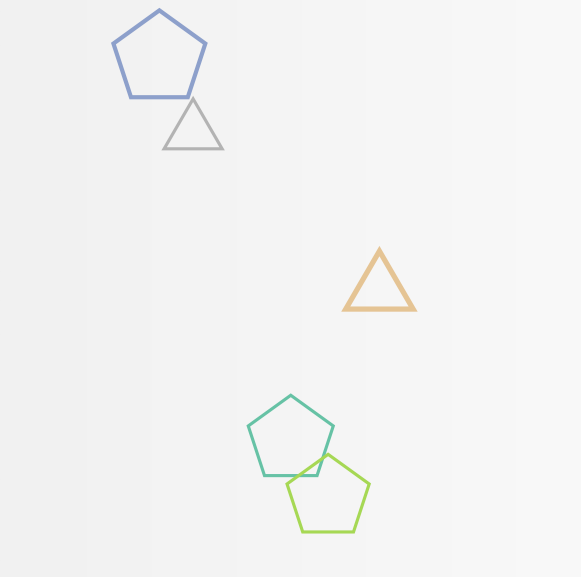[{"shape": "pentagon", "thickness": 1.5, "radius": 0.38, "center": [0.5, 0.238]}, {"shape": "pentagon", "thickness": 2, "radius": 0.42, "center": [0.274, 0.898]}, {"shape": "pentagon", "thickness": 1.5, "radius": 0.37, "center": [0.564, 0.138]}, {"shape": "triangle", "thickness": 2.5, "radius": 0.33, "center": [0.653, 0.497]}, {"shape": "triangle", "thickness": 1.5, "radius": 0.29, "center": [0.332, 0.77]}]